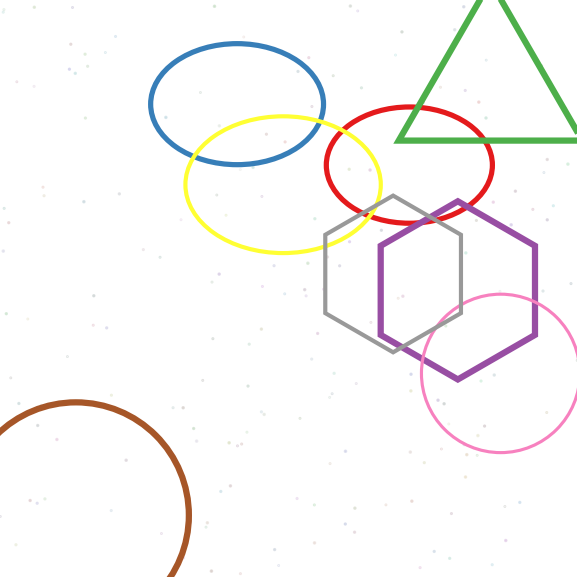[{"shape": "oval", "thickness": 2.5, "radius": 0.72, "center": [0.709, 0.713]}, {"shape": "oval", "thickness": 2.5, "radius": 0.75, "center": [0.411, 0.819]}, {"shape": "triangle", "thickness": 3, "radius": 0.92, "center": [0.849, 0.847]}, {"shape": "hexagon", "thickness": 3, "radius": 0.77, "center": [0.793, 0.496]}, {"shape": "oval", "thickness": 2, "radius": 0.85, "center": [0.49, 0.679]}, {"shape": "circle", "thickness": 3, "radius": 0.98, "center": [0.132, 0.107]}, {"shape": "circle", "thickness": 1.5, "radius": 0.69, "center": [0.867, 0.353]}, {"shape": "hexagon", "thickness": 2, "radius": 0.68, "center": [0.681, 0.525]}]